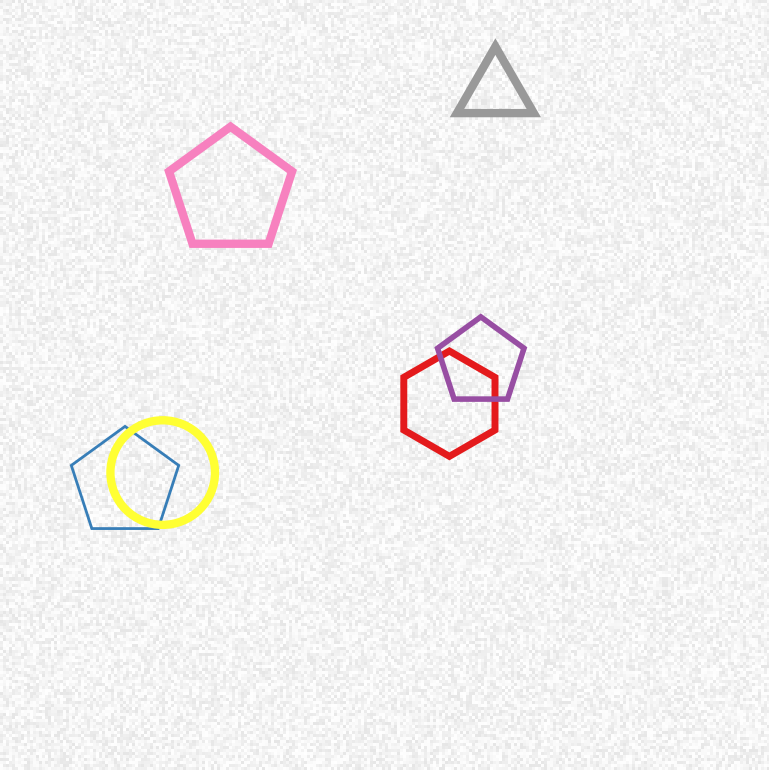[{"shape": "hexagon", "thickness": 2.5, "radius": 0.34, "center": [0.584, 0.476]}, {"shape": "pentagon", "thickness": 1, "radius": 0.37, "center": [0.162, 0.373]}, {"shape": "pentagon", "thickness": 2, "radius": 0.3, "center": [0.624, 0.529]}, {"shape": "circle", "thickness": 3, "radius": 0.34, "center": [0.211, 0.386]}, {"shape": "pentagon", "thickness": 3, "radius": 0.42, "center": [0.299, 0.751]}, {"shape": "triangle", "thickness": 3, "radius": 0.29, "center": [0.643, 0.882]}]